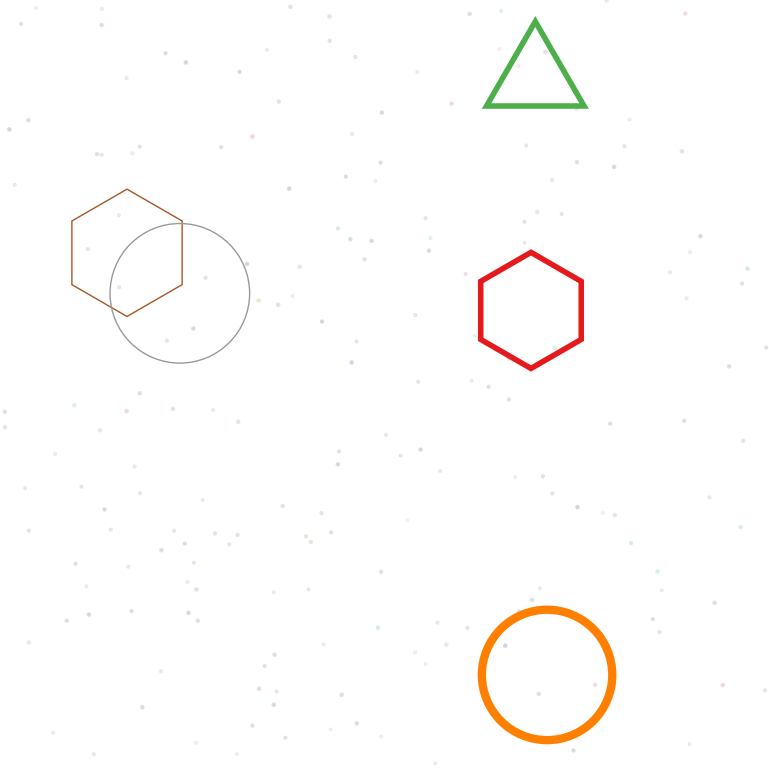[{"shape": "hexagon", "thickness": 2, "radius": 0.38, "center": [0.69, 0.597]}, {"shape": "triangle", "thickness": 2, "radius": 0.37, "center": [0.695, 0.899]}, {"shape": "circle", "thickness": 3, "radius": 0.42, "center": [0.71, 0.123]}, {"shape": "hexagon", "thickness": 0.5, "radius": 0.41, "center": [0.165, 0.672]}, {"shape": "circle", "thickness": 0.5, "radius": 0.45, "center": [0.234, 0.619]}]